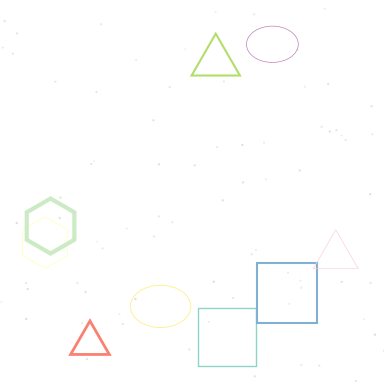[{"shape": "square", "thickness": 1, "radius": 0.38, "center": [0.589, 0.125]}, {"shape": "hexagon", "thickness": 0.5, "radius": 0.34, "center": [0.117, 0.37]}, {"shape": "triangle", "thickness": 2, "radius": 0.29, "center": [0.234, 0.108]}, {"shape": "square", "thickness": 1.5, "radius": 0.39, "center": [0.745, 0.239]}, {"shape": "triangle", "thickness": 1.5, "radius": 0.36, "center": [0.56, 0.84]}, {"shape": "triangle", "thickness": 0.5, "radius": 0.34, "center": [0.872, 0.336]}, {"shape": "oval", "thickness": 0.5, "radius": 0.34, "center": [0.707, 0.885]}, {"shape": "hexagon", "thickness": 3, "radius": 0.36, "center": [0.131, 0.413]}, {"shape": "oval", "thickness": 0.5, "radius": 0.39, "center": [0.417, 0.204]}]